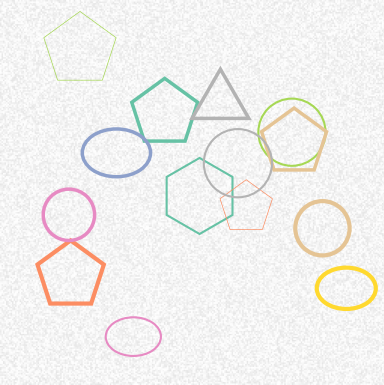[{"shape": "hexagon", "thickness": 1.5, "radius": 0.49, "center": [0.518, 0.491]}, {"shape": "pentagon", "thickness": 2.5, "radius": 0.45, "center": [0.428, 0.706]}, {"shape": "pentagon", "thickness": 3, "radius": 0.45, "center": [0.184, 0.285]}, {"shape": "pentagon", "thickness": 0.5, "radius": 0.36, "center": [0.64, 0.462]}, {"shape": "oval", "thickness": 2.5, "radius": 0.44, "center": [0.302, 0.603]}, {"shape": "oval", "thickness": 1.5, "radius": 0.36, "center": [0.346, 0.126]}, {"shape": "circle", "thickness": 2.5, "radius": 0.33, "center": [0.179, 0.442]}, {"shape": "circle", "thickness": 1.5, "radius": 0.44, "center": [0.758, 0.657]}, {"shape": "pentagon", "thickness": 0.5, "radius": 0.49, "center": [0.208, 0.872]}, {"shape": "oval", "thickness": 3, "radius": 0.38, "center": [0.899, 0.251]}, {"shape": "pentagon", "thickness": 2.5, "radius": 0.44, "center": [0.764, 0.63]}, {"shape": "circle", "thickness": 3, "radius": 0.35, "center": [0.837, 0.407]}, {"shape": "circle", "thickness": 1.5, "radius": 0.44, "center": [0.618, 0.576]}, {"shape": "triangle", "thickness": 2.5, "radius": 0.43, "center": [0.572, 0.735]}]